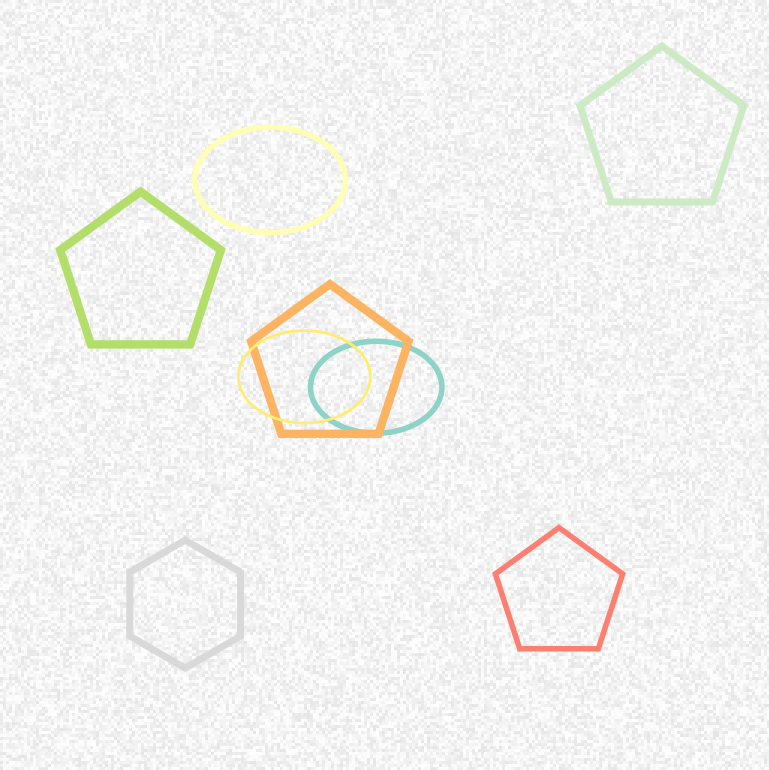[{"shape": "oval", "thickness": 2, "radius": 0.43, "center": [0.489, 0.497]}, {"shape": "oval", "thickness": 2, "radius": 0.49, "center": [0.351, 0.766]}, {"shape": "pentagon", "thickness": 2, "radius": 0.43, "center": [0.726, 0.228]}, {"shape": "pentagon", "thickness": 3, "radius": 0.54, "center": [0.428, 0.524]}, {"shape": "pentagon", "thickness": 3, "radius": 0.55, "center": [0.183, 0.641]}, {"shape": "hexagon", "thickness": 2.5, "radius": 0.42, "center": [0.24, 0.215]}, {"shape": "pentagon", "thickness": 2.5, "radius": 0.56, "center": [0.86, 0.828]}, {"shape": "oval", "thickness": 1, "radius": 0.43, "center": [0.395, 0.511]}]